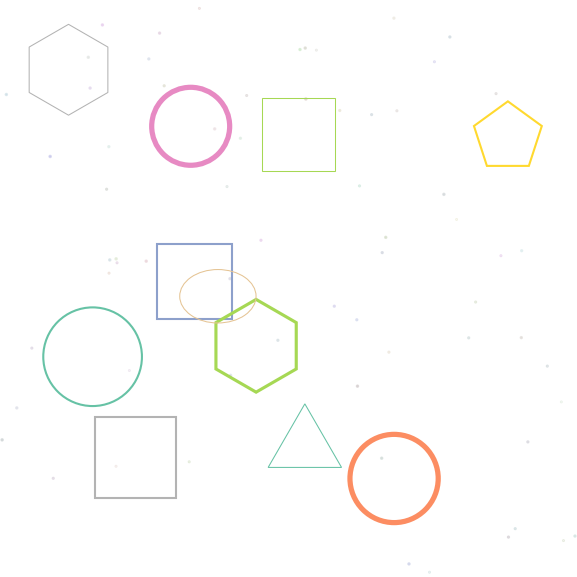[{"shape": "triangle", "thickness": 0.5, "radius": 0.37, "center": [0.528, 0.226]}, {"shape": "circle", "thickness": 1, "radius": 0.43, "center": [0.16, 0.381]}, {"shape": "circle", "thickness": 2.5, "radius": 0.38, "center": [0.682, 0.171]}, {"shape": "square", "thickness": 1, "radius": 0.32, "center": [0.338, 0.512]}, {"shape": "circle", "thickness": 2.5, "radius": 0.34, "center": [0.33, 0.78]}, {"shape": "hexagon", "thickness": 1.5, "radius": 0.4, "center": [0.443, 0.4]}, {"shape": "square", "thickness": 0.5, "radius": 0.32, "center": [0.516, 0.767]}, {"shape": "pentagon", "thickness": 1, "radius": 0.31, "center": [0.879, 0.762]}, {"shape": "oval", "thickness": 0.5, "radius": 0.33, "center": [0.377, 0.486]}, {"shape": "square", "thickness": 1, "radius": 0.35, "center": [0.235, 0.207]}, {"shape": "hexagon", "thickness": 0.5, "radius": 0.39, "center": [0.119, 0.878]}]